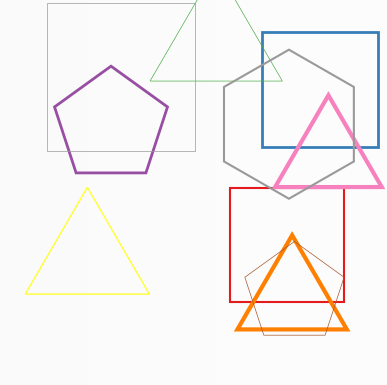[{"shape": "square", "thickness": 1.5, "radius": 0.74, "center": [0.74, 0.363]}, {"shape": "square", "thickness": 2, "radius": 0.75, "center": [0.826, 0.768]}, {"shape": "triangle", "thickness": 0.5, "radius": 0.99, "center": [0.558, 0.888]}, {"shape": "pentagon", "thickness": 2, "radius": 0.77, "center": [0.286, 0.675]}, {"shape": "triangle", "thickness": 3, "radius": 0.82, "center": [0.754, 0.226]}, {"shape": "triangle", "thickness": 1, "radius": 0.92, "center": [0.225, 0.329]}, {"shape": "pentagon", "thickness": 0.5, "radius": 0.67, "center": [0.76, 0.238]}, {"shape": "triangle", "thickness": 3, "radius": 0.79, "center": [0.848, 0.594]}, {"shape": "hexagon", "thickness": 1.5, "radius": 0.97, "center": [0.746, 0.677]}, {"shape": "square", "thickness": 0.5, "radius": 0.96, "center": [0.313, 0.801]}]